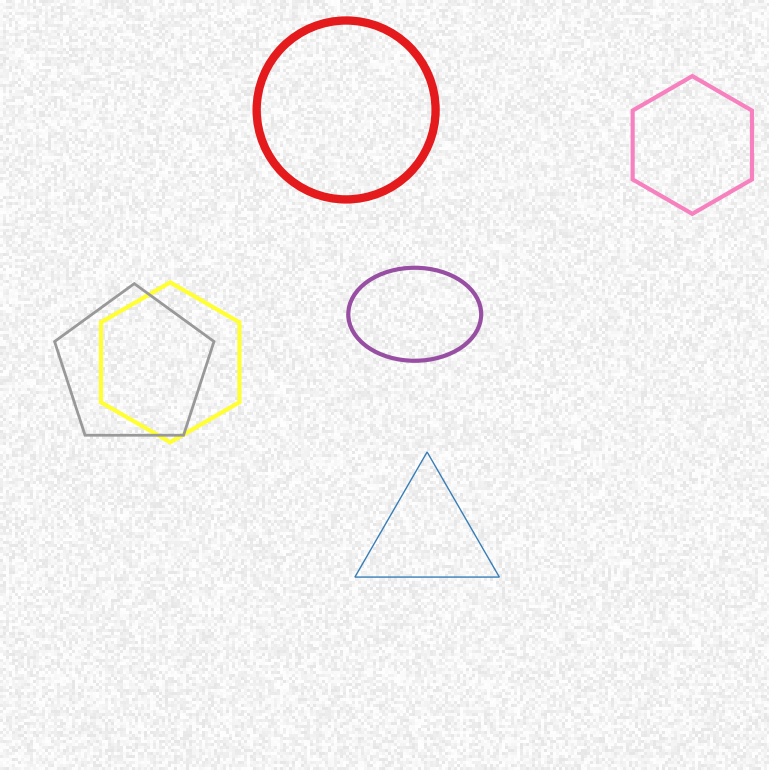[{"shape": "circle", "thickness": 3, "radius": 0.58, "center": [0.45, 0.857]}, {"shape": "triangle", "thickness": 0.5, "radius": 0.54, "center": [0.555, 0.305]}, {"shape": "oval", "thickness": 1.5, "radius": 0.43, "center": [0.539, 0.592]}, {"shape": "hexagon", "thickness": 1.5, "radius": 0.52, "center": [0.221, 0.529]}, {"shape": "hexagon", "thickness": 1.5, "radius": 0.45, "center": [0.899, 0.812]}, {"shape": "pentagon", "thickness": 1, "radius": 0.54, "center": [0.174, 0.523]}]